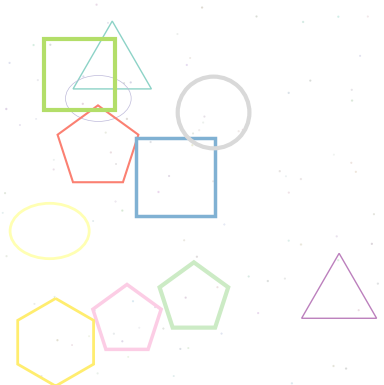[{"shape": "triangle", "thickness": 1, "radius": 0.59, "center": [0.292, 0.828]}, {"shape": "oval", "thickness": 2, "radius": 0.51, "center": [0.129, 0.4]}, {"shape": "oval", "thickness": 0.5, "radius": 0.43, "center": [0.255, 0.744]}, {"shape": "pentagon", "thickness": 1.5, "radius": 0.55, "center": [0.254, 0.616]}, {"shape": "square", "thickness": 2.5, "radius": 0.51, "center": [0.457, 0.54]}, {"shape": "square", "thickness": 3, "radius": 0.46, "center": [0.207, 0.806]}, {"shape": "pentagon", "thickness": 2.5, "radius": 0.47, "center": [0.33, 0.168]}, {"shape": "circle", "thickness": 3, "radius": 0.47, "center": [0.555, 0.708]}, {"shape": "triangle", "thickness": 1, "radius": 0.56, "center": [0.881, 0.23]}, {"shape": "pentagon", "thickness": 3, "radius": 0.47, "center": [0.504, 0.225]}, {"shape": "hexagon", "thickness": 2, "radius": 0.57, "center": [0.145, 0.111]}]